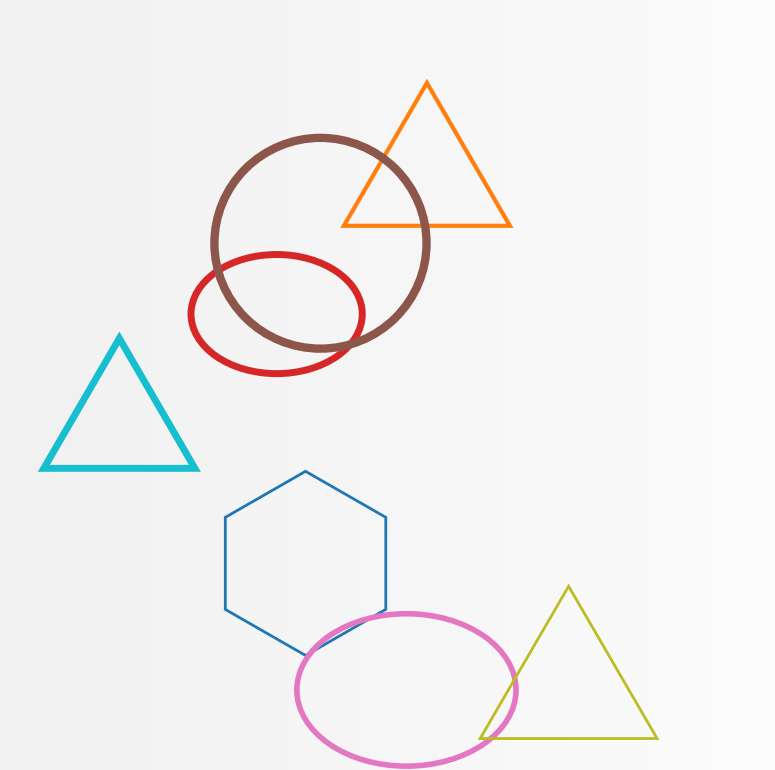[{"shape": "hexagon", "thickness": 1, "radius": 0.6, "center": [0.394, 0.268]}, {"shape": "triangle", "thickness": 1.5, "radius": 0.62, "center": [0.551, 0.769]}, {"shape": "oval", "thickness": 2.5, "radius": 0.55, "center": [0.357, 0.592]}, {"shape": "circle", "thickness": 3, "radius": 0.68, "center": [0.414, 0.684]}, {"shape": "oval", "thickness": 2, "radius": 0.71, "center": [0.524, 0.104]}, {"shape": "triangle", "thickness": 1, "radius": 0.66, "center": [0.734, 0.107]}, {"shape": "triangle", "thickness": 2.5, "radius": 0.56, "center": [0.154, 0.448]}]